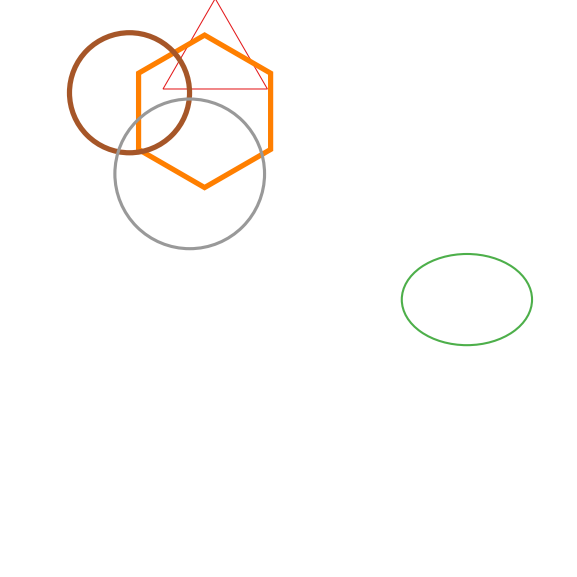[{"shape": "triangle", "thickness": 0.5, "radius": 0.52, "center": [0.373, 0.897]}, {"shape": "oval", "thickness": 1, "radius": 0.56, "center": [0.809, 0.48]}, {"shape": "hexagon", "thickness": 2.5, "radius": 0.66, "center": [0.354, 0.806]}, {"shape": "circle", "thickness": 2.5, "radius": 0.52, "center": [0.224, 0.839]}, {"shape": "circle", "thickness": 1.5, "radius": 0.65, "center": [0.329, 0.698]}]